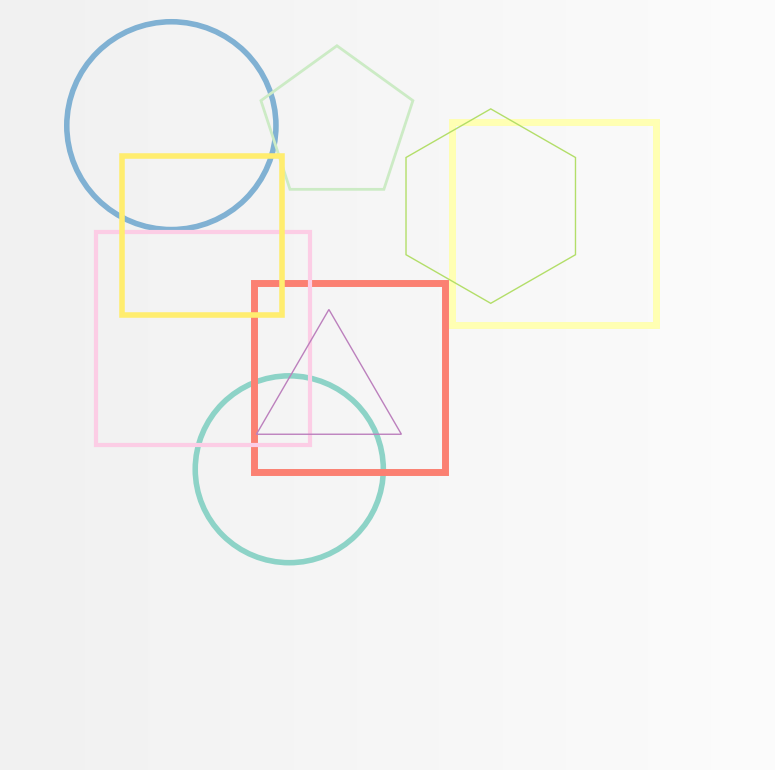[{"shape": "circle", "thickness": 2, "radius": 0.61, "center": [0.373, 0.391]}, {"shape": "square", "thickness": 2.5, "radius": 0.66, "center": [0.715, 0.71]}, {"shape": "square", "thickness": 2.5, "radius": 0.61, "center": [0.451, 0.51]}, {"shape": "circle", "thickness": 2, "radius": 0.67, "center": [0.221, 0.837]}, {"shape": "hexagon", "thickness": 0.5, "radius": 0.63, "center": [0.633, 0.732]}, {"shape": "square", "thickness": 1.5, "radius": 0.69, "center": [0.262, 0.56]}, {"shape": "triangle", "thickness": 0.5, "radius": 0.54, "center": [0.424, 0.49]}, {"shape": "pentagon", "thickness": 1, "radius": 0.52, "center": [0.435, 0.838]}, {"shape": "square", "thickness": 2, "radius": 0.52, "center": [0.261, 0.694]}]